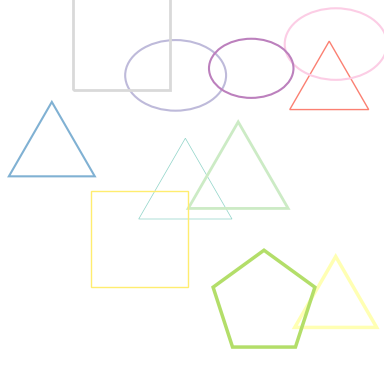[{"shape": "triangle", "thickness": 0.5, "radius": 0.7, "center": [0.481, 0.501]}, {"shape": "triangle", "thickness": 2.5, "radius": 0.61, "center": [0.872, 0.211]}, {"shape": "oval", "thickness": 1.5, "radius": 0.66, "center": [0.456, 0.804]}, {"shape": "triangle", "thickness": 1, "radius": 0.59, "center": [0.855, 0.775]}, {"shape": "triangle", "thickness": 1.5, "radius": 0.64, "center": [0.135, 0.606]}, {"shape": "pentagon", "thickness": 2.5, "radius": 0.7, "center": [0.686, 0.211]}, {"shape": "oval", "thickness": 1.5, "radius": 0.66, "center": [0.872, 0.886]}, {"shape": "square", "thickness": 2, "radius": 0.63, "center": [0.316, 0.892]}, {"shape": "oval", "thickness": 1.5, "radius": 0.55, "center": [0.653, 0.823]}, {"shape": "triangle", "thickness": 2, "radius": 0.75, "center": [0.619, 0.534]}, {"shape": "square", "thickness": 1, "radius": 0.62, "center": [0.362, 0.379]}]